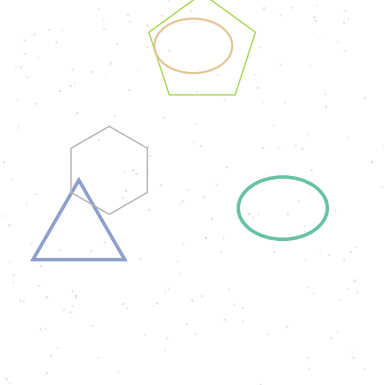[{"shape": "oval", "thickness": 2.5, "radius": 0.58, "center": [0.735, 0.459]}, {"shape": "triangle", "thickness": 2.5, "radius": 0.69, "center": [0.205, 0.394]}, {"shape": "pentagon", "thickness": 1, "radius": 0.73, "center": [0.525, 0.871]}, {"shape": "oval", "thickness": 1.5, "radius": 0.51, "center": [0.502, 0.881]}, {"shape": "hexagon", "thickness": 1, "radius": 0.57, "center": [0.284, 0.558]}]